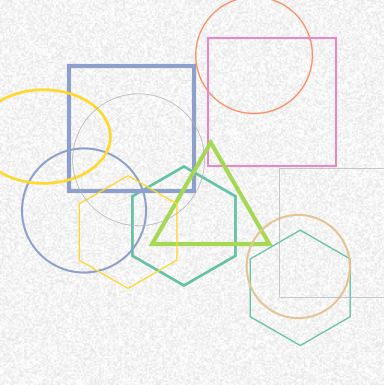[{"shape": "hexagon", "thickness": 1, "radius": 0.75, "center": [0.78, 0.252]}, {"shape": "hexagon", "thickness": 2, "radius": 0.77, "center": [0.478, 0.413]}, {"shape": "circle", "thickness": 1, "radius": 0.76, "center": [0.66, 0.857]}, {"shape": "circle", "thickness": 1.5, "radius": 0.81, "center": [0.218, 0.453]}, {"shape": "square", "thickness": 3, "radius": 0.81, "center": [0.343, 0.665]}, {"shape": "square", "thickness": 1.5, "radius": 0.83, "center": [0.707, 0.736]}, {"shape": "triangle", "thickness": 3, "radius": 0.88, "center": [0.547, 0.454]}, {"shape": "hexagon", "thickness": 1, "radius": 0.73, "center": [0.333, 0.397]}, {"shape": "oval", "thickness": 2, "radius": 0.87, "center": [0.113, 0.645]}, {"shape": "circle", "thickness": 1.5, "radius": 0.67, "center": [0.775, 0.308]}, {"shape": "square", "thickness": 0.5, "radius": 0.84, "center": [0.893, 0.396]}, {"shape": "circle", "thickness": 0.5, "radius": 0.86, "center": [0.36, 0.585]}]